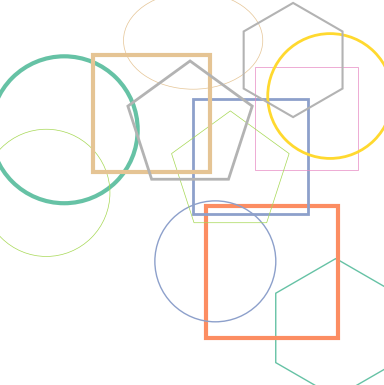[{"shape": "circle", "thickness": 3, "radius": 0.95, "center": [0.167, 0.663]}, {"shape": "hexagon", "thickness": 1, "radius": 0.9, "center": [0.872, 0.148]}, {"shape": "square", "thickness": 3, "radius": 0.86, "center": [0.707, 0.293]}, {"shape": "circle", "thickness": 1, "radius": 0.79, "center": [0.559, 0.321]}, {"shape": "square", "thickness": 2, "radius": 0.75, "center": [0.65, 0.594]}, {"shape": "square", "thickness": 0.5, "radius": 0.67, "center": [0.795, 0.692]}, {"shape": "pentagon", "thickness": 0.5, "radius": 0.8, "center": [0.598, 0.551]}, {"shape": "circle", "thickness": 0.5, "radius": 0.83, "center": [0.12, 0.499]}, {"shape": "circle", "thickness": 2, "radius": 0.81, "center": [0.858, 0.751]}, {"shape": "oval", "thickness": 0.5, "radius": 0.9, "center": [0.502, 0.895]}, {"shape": "square", "thickness": 3, "radius": 0.76, "center": [0.393, 0.705]}, {"shape": "pentagon", "thickness": 2, "radius": 0.85, "center": [0.494, 0.672]}, {"shape": "hexagon", "thickness": 1.5, "radius": 0.74, "center": [0.761, 0.844]}]